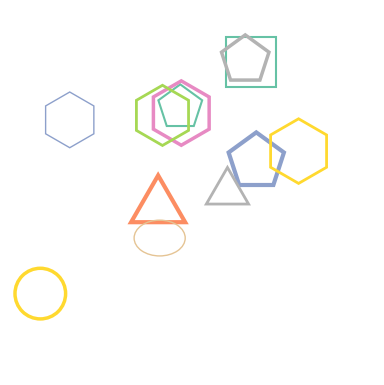[{"shape": "square", "thickness": 1.5, "radius": 0.33, "center": [0.653, 0.84]}, {"shape": "pentagon", "thickness": 1.5, "radius": 0.3, "center": [0.468, 0.721]}, {"shape": "triangle", "thickness": 3, "radius": 0.41, "center": [0.411, 0.463]}, {"shape": "hexagon", "thickness": 1, "radius": 0.36, "center": [0.181, 0.689]}, {"shape": "pentagon", "thickness": 3, "radius": 0.38, "center": [0.666, 0.581]}, {"shape": "hexagon", "thickness": 2.5, "radius": 0.42, "center": [0.471, 0.706]}, {"shape": "hexagon", "thickness": 2, "radius": 0.39, "center": [0.422, 0.7]}, {"shape": "hexagon", "thickness": 2, "radius": 0.42, "center": [0.776, 0.608]}, {"shape": "circle", "thickness": 2.5, "radius": 0.33, "center": [0.105, 0.237]}, {"shape": "oval", "thickness": 1, "radius": 0.33, "center": [0.415, 0.382]}, {"shape": "triangle", "thickness": 2, "radius": 0.32, "center": [0.591, 0.502]}, {"shape": "pentagon", "thickness": 2.5, "radius": 0.32, "center": [0.637, 0.844]}]